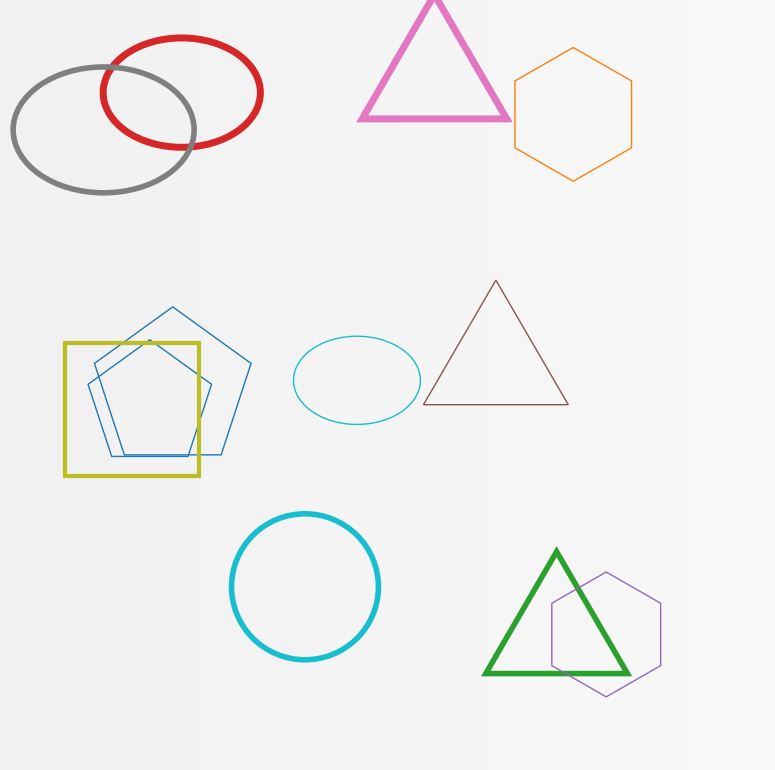[{"shape": "pentagon", "thickness": 0.5, "radius": 0.53, "center": [0.223, 0.495]}, {"shape": "pentagon", "thickness": 0.5, "radius": 0.42, "center": [0.193, 0.475]}, {"shape": "hexagon", "thickness": 0.5, "radius": 0.43, "center": [0.74, 0.851]}, {"shape": "triangle", "thickness": 2, "radius": 0.53, "center": [0.718, 0.178]}, {"shape": "oval", "thickness": 2.5, "radius": 0.51, "center": [0.235, 0.88]}, {"shape": "hexagon", "thickness": 0.5, "radius": 0.41, "center": [0.782, 0.176]}, {"shape": "triangle", "thickness": 0.5, "radius": 0.54, "center": [0.64, 0.528]}, {"shape": "triangle", "thickness": 2.5, "radius": 0.54, "center": [0.561, 0.899]}, {"shape": "oval", "thickness": 2, "radius": 0.58, "center": [0.134, 0.831]}, {"shape": "square", "thickness": 1.5, "radius": 0.43, "center": [0.17, 0.468]}, {"shape": "oval", "thickness": 0.5, "radius": 0.41, "center": [0.461, 0.506]}, {"shape": "circle", "thickness": 2, "radius": 0.47, "center": [0.394, 0.238]}]